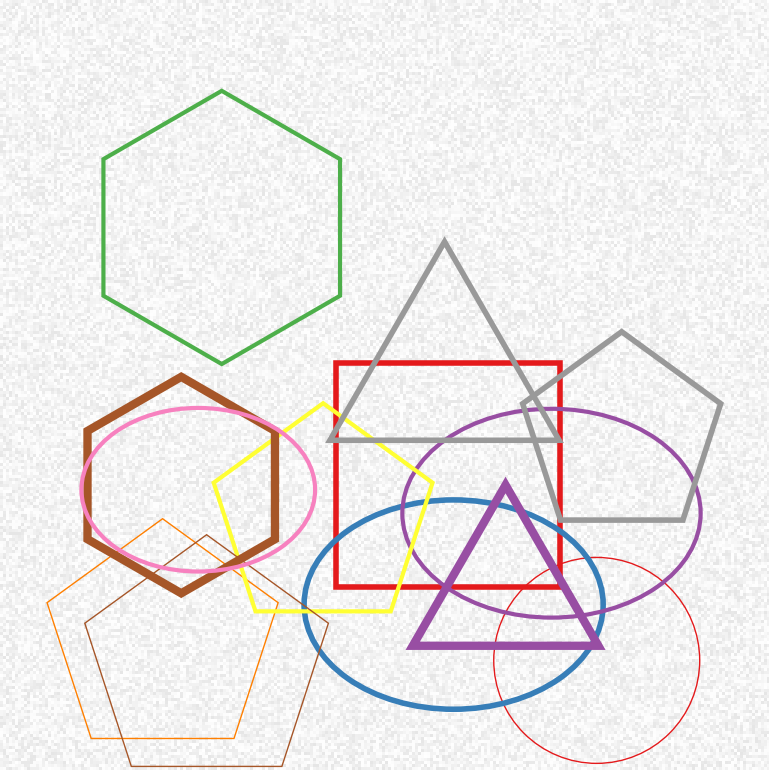[{"shape": "square", "thickness": 2, "radius": 0.73, "center": [0.582, 0.383]}, {"shape": "circle", "thickness": 0.5, "radius": 0.67, "center": [0.775, 0.142]}, {"shape": "oval", "thickness": 2, "radius": 0.97, "center": [0.589, 0.215]}, {"shape": "hexagon", "thickness": 1.5, "radius": 0.89, "center": [0.288, 0.705]}, {"shape": "triangle", "thickness": 3, "radius": 0.7, "center": [0.657, 0.231]}, {"shape": "oval", "thickness": 1.5, "radius": 0.97, "center": [0.716, 0.334]}, {"shape": "pentagon", "thickness": 0.5, "radius": 0.79, "center": [0.211, 0.169]}, {"shape": "pentagon", "thickness": 1.5, "radius": 0.75, "center": [0.42, 0.327]}, {"shape": "pentagon", "thickness": 0.5, "radius": 0.83, "center": [0.268, 0.139]}, {"shape": "hexagon", "thickness": 3, "radius": 0.7, "center": [0.235, 0.37]}, {"shape": "oval", "thickness": 1.5, "radius": 0.76, "center": [0.257, 0.364]}, {"shape": "pentagon", "thickness": 2, "radius": 0.68, "center": [0.807, 0.434]}, {"shape": "triangle", "thickness": 2, "radius": 0.86, "center": [0.577, 0.514]}]